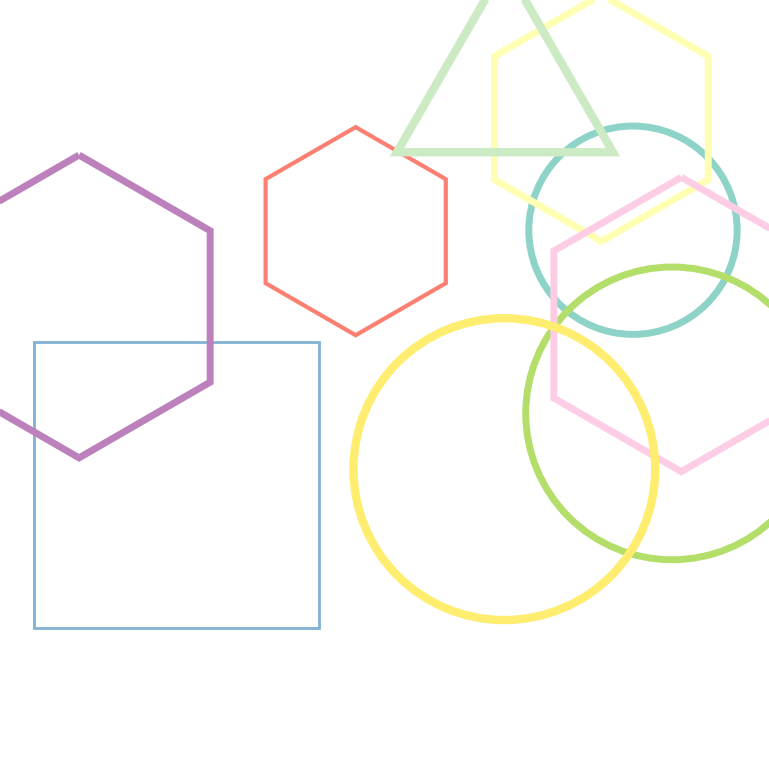[{"shape": "circle", "thickness": 2.5, "radius": 0.68, "center": [0.822, 0.701]}, {"shape": "hexagon", "thickness": 2.5, "radius": 0.8, "center": [0.781, 0.847]}, {"shape": "hexagon", "thickness": 1.5, "radius": 0.68, "center": [0.462, 0.7]}, {"shape": "square", "thickness": 1, "radius": 0.93, "center": [0.229, 0.37]}, {"shape": "circle", "thickness": 2.5, "radius": 0.95, "center": [0.873, 0.463]}, {"shape": "hexagon", "thickness": 2.5, "radius": 0.96, "center": [0.885, 0.579]}, {"shape": "hexagon", "thickness": 2.5, "radius": 0.98, "center": [0.103, 0.602]}, {"shape": "triangle", "thickness": 3, "radius": 0.81, "center": [0.656, 0.883]}, {"shape": "circle", "thickness": 3, "radius": 0.98, "center": [0.655, 0.391]}]